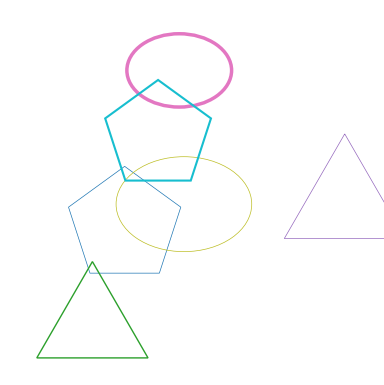[{"shape": "pentagon", "thickness": 0.5, "radius": 0.77, "center": [0.324, 0.415]}, {"shape": "triangle", "thickness": 1, "radius": 0.83, "center": [0.24, 0.154]}, {"shape": "triangle", "thickness": 0.5, "radius": 0.91, "center": [0.895, 0.471]}, {"shape": "oval", "thickness": 2.5, "radius": 0.68, "center": [0.466, 0.817]}, {"shape": "oval", "thickness": 0.5, "radius": 0.88, "center": [0.478, 0.47]}, {"shape": "pentagon", "thickness": 1.5, "radius": 0.72, "center": [0.411, 0.648]}]